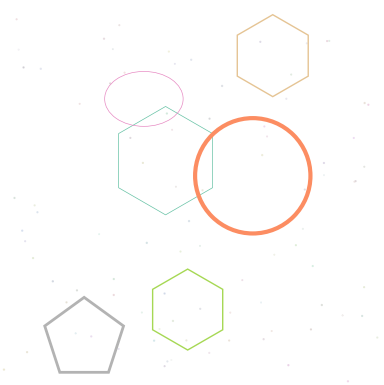[{"shape": "hexagon", "thickness": 0.5, "radius": 0.7, "center": [0.43, 0.583]}, {"shape": "circle", "thickness": 3, "radius": 0.75, "center": [0.657, 0.543]}, {"shape": "oval", "thickness": 0.5, "radius": 0.51, "center": [0.374, 0.743]}, {"shape": "hexagon", "thickness": 1, "radius": 0.53, "center": [0.487, 0.196]}, {"shape": "hexagon", "thickness": 1, "radius": 0.53, "center": [0.708, 0.855]}, {"shape": "pentagon", "thickness": 2, "radius": 0.54, "center": [0.219, 0.12]}]